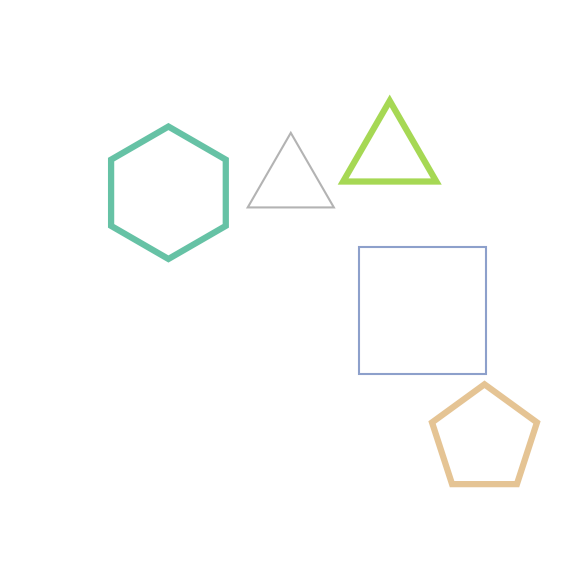[{"shape": "hexagon", "thickness": 3, "radius": 0.57, "center": [0.292, 0.665]}, {"shape": "square", "thickness": 1, "radius": 0.55, "center": [0.731, 0.461]}, {"shape": "triangle", "thickness": 3, "radius": 0.47, "center": [0.675, 0.731]}, {"shape": "pentagon", "thickness": 3, "radius": 0.48, "center": [0.839, 0.238]}, {"shape": "triangle", "thickness": 1, "radius": 0.43, "center": [0.504, 0.683]}]